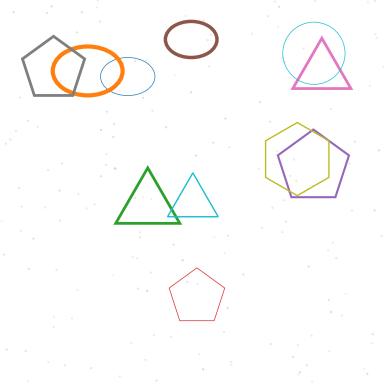[{"shape": "oval", "thickness": 0.5, "radius": 0.35, "center": [0.332, 0.801]}, {"shape": "oval", "thickness": 3, "radius": 0.45, "center": [0.228, 0.816]}, {"shape": "triangle", "thickness": 2, "radius": 0.48, "center": [0.384, 0.468]}, {"shape": "pentagon", "thickness": 0.5, "radius": 0.38, "center": [0.512, 0.228]}, {"shape": "pentagon", "thickness": 1.5, "radius": 0.49, "center": [0.814, 0.566]}, {"shape": "oval", "thickness": 2.5, "radius": 0.34, "center": [0.497, 0.897]}, {"shape": "triangle", "thickness": 2, "radius": 0.44, "center": [0.836, 0.814]}, {"shape": "pentagon", "thickness": 2, "radius": 0.42, "center": [0.139, 0.821]}, {"shape": "hexagon", "thickness": 1, "radius": 0.47, "center": [0.772, 0.587]}, {"shape": "triangle", "thickness": 1, "radius": 0.38, "center": [0.501, 0.475]}, {"shape": "circle", "thickness": 0.5, "radius": 0.4, "center": [0.815, 0.862]}]